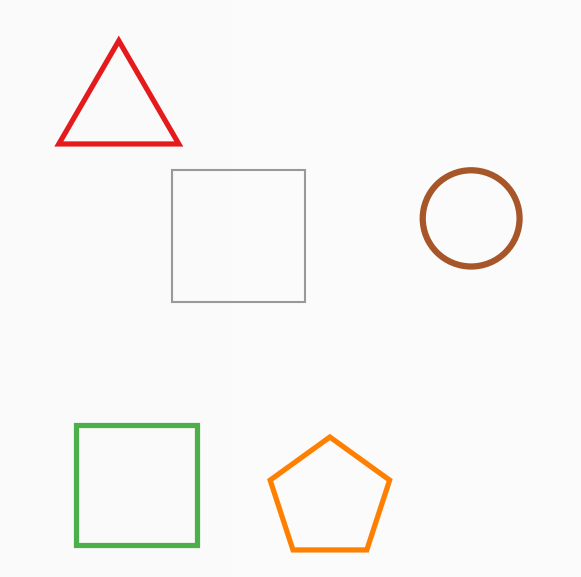[{"shape": "triangle", "thickness": 2.5, "radius": 0.6, "center": [0.204, 0.809]}, {"shape": "square", "thickness": 2.5, "radius": 0.52, "center": [0.235, 0.159]}, {"shape": "pentagon", "thickness": 2.5, "radius": 0.54, "center": [0.568, 0.134]}, {"shape": "circle", "thickness": 3, "radius": 0.42, "center": [0.811, 0.621]}, {"shape": "square", "thickness": 1, "radius": 0.57, "center": [0.41, 0.59]}]